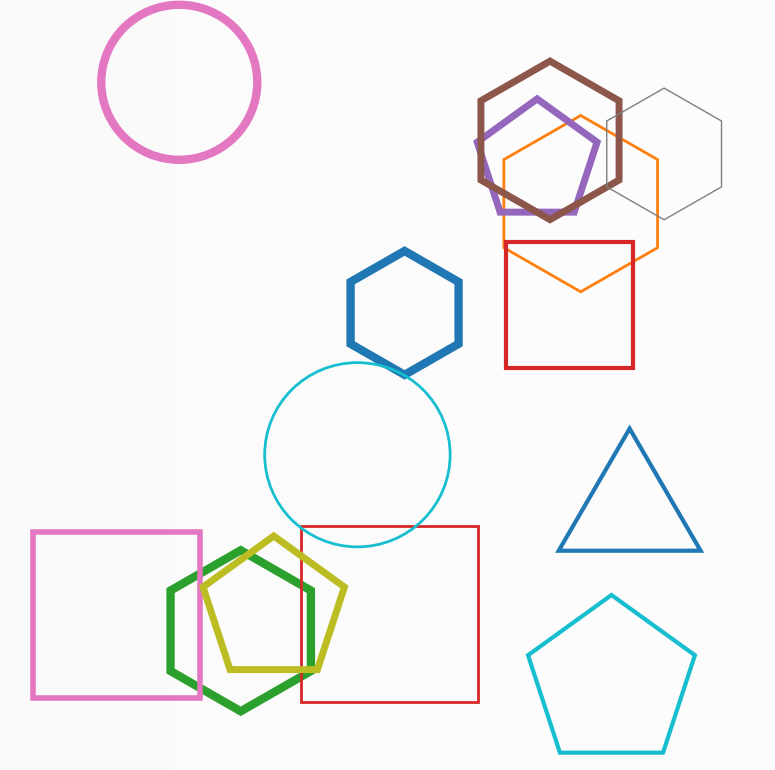[{"shape": "triangle", "thickness": 1.5, "radius": 0.53, "center": [0.812, 0.338]}, {"shape": "hexagon", "thickness": 3, "radius": 0.4, "center": [0.522, 0.594]}, {"shape": "hexagon", "thickness": 1, "radius": 0.57, "center": [0.749, 0.736]}, {"shape": "hexagon", "thickness": 3, "radius": 0.52, "center": [0.311, 0.181]}, {"shape": "square", "thickness": 1.5, "radius": 0.41, "center": [0.735, 0.604]}, {"shape": "square", "thickness": 1, "radius": 0.57, "center": [0.503, 0.203]}, {"shape": "pentagon", "thickness": 2.5, "radius": 0.41, "center": [0.693, 0.79]}, {"shape": "hexagon", "thickness": 2.5, "radius": 0.51, "center": [0.71, 0.818]}, {"shape": "circle", "thickness": 3, "radius": 0.5, "center": [0.231, 0.893]}, {"shape": "square", "thickness": 2, "radius": 0.54, "center": [0.15, 0.201]}, {"shape": "hexagon", "thickness": 0.5, "radius": 0.43, "center": [0.857, 0.8]}, {"shape": "pentagon", "thickness": 2.5, "radius": 0.48, "center": [0.353, 0.208]}, {"shape": "circle", "thickness": 1, "radius": 0.6, "center": [0.461, 0.409]}, {"shape": "pentagon", "thickness": 1.5, "radius": 0.57, "center": [0.789, 0.114]}]